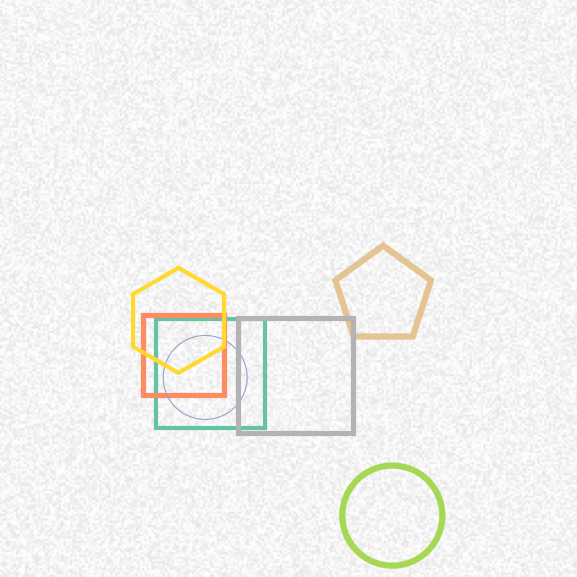[{"shape": "square", "thickness": 2, "radius": 0.47, "center": [0.365, 0.352]}, {"shape": "square", "thickness": 2.5, "radius": 0.35, "center": [0.317, 0.384]}, {"shape": "circle", "thickness": 0.5, "radius": 0.36, "center": [0.355, 0.346]}, {"shape": "circle", "thickness": 3, "radius": 0.43, "center": [0.679, 0.106]}, {"shape": "hexagon", "thickness": 2, "radius": 0.45, "center": [0.309, 0.444]}, {"shape": "pentagon", "thickness": 3, "radius": 0.44, "center": [0.663, 0.487]}, {"shape": "square", "thickness": 2.5, "radius": 0.5, "center": [0.511, 0.349]}]